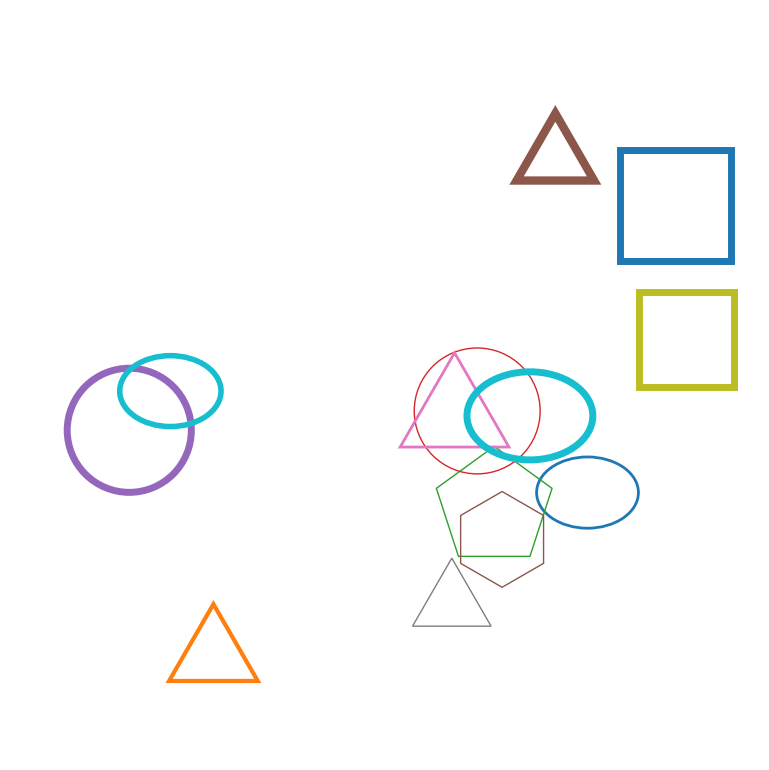[{"shape": "square", "thickness": 2.5, "radius": 0.36, "center": [0.877, 0.733]}, {"shape": "oval", "thickness": 1, "radius": 0.33, "center": [0.763, 0.36]}, {"shape": "triangle", "thickness": 1.5, "radius": 0.33, "center": [0.277, 0.149]}, {"shape": "pentagon", "thickness": 0.5, "radius": 0.39, "center": [0.642, 0.341]}, {"shape": "circle", "thickness": 0.5, "radius": 0.41, "center": [0.62, 0.466]}, {"shape": "circle", "thickness": 2.5, "radius": 0.4, "center": [0.168, 0.441]}, {"shape": "triangle", "thickness": 3, "radius": 0.29, "center": [0.721, 0.795]}, {"shape": "hexagon", "thickness": 0.5, "radius": 0.31, "center": [0.652, 0.299]}, {"shape": "triangle", "thickness": 1, "radius": 0.41, "center": [0.59, 0.46]}, {"shape": "triangle", "thickness": 0.5, "radius": 0.29, "center": [0.587, 0.216]}, {"shape": "square", "thickness": 2.5, "radius": 0.31, "center": [0.892, 0.559]}, {"shape": "oval", "thickness": 2, "radius": 0.33, "center": [0.221, 0.492]}, {"shape": "oval", "thickness": 2.5, "radius": 0.41, "center": [0.688, 0.46]}]